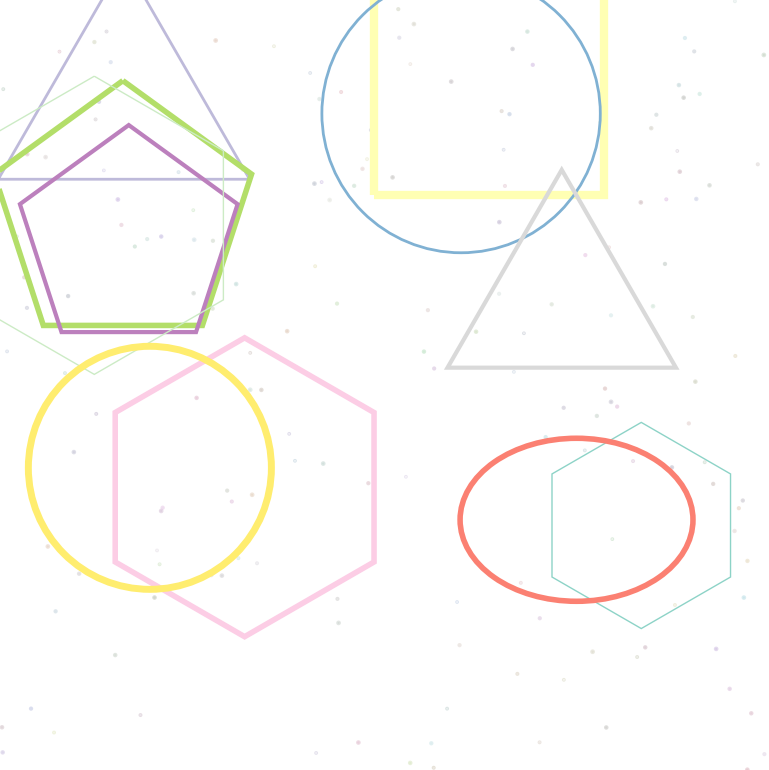[{"shape": "hexagon", "thickness": 0.5, "radius": 0.67, "center": [0.833, 0.318]}, {"shape": "square", "thickness": 3, "radius": 0.74, "center": [0.635, 0.896]}, {"shape": "triangle", "thickness": 1, "radius": 0.94, "center": [0.161, 0.861]}, {"shape": "oval", "thickness": 2, "radius": 0.76, "center": [0.749, 0.325]}, {"shape": "circle", "thickness": 1, "radius": 0.9, "center": [0.599, 0.853]}, {"shape": "pentagon", "thickness": 2, "radius": 0.88, "center": [0.16, 0.72]}, {"shape": "hexagon", "thickness": 2, "radius": 0.97, "center": [0.318, 0.367]}, {"shape": "triangle", "thickness": 1.5, "radius": 0.86, "center": [0.73, 0.608]}, {"shape": "pentagon", "thickness": 1.5, "radius": 0.74, "center": [0.167, 0.689]}, {"shape": "hexagon", "thickness": 0.5, "radius": 0.97, "center": [0.122, 0.707]}, {"shape": "circle", "thickness": 2.5, "radius": 0.79, "center": [0.195, 0.392]}]